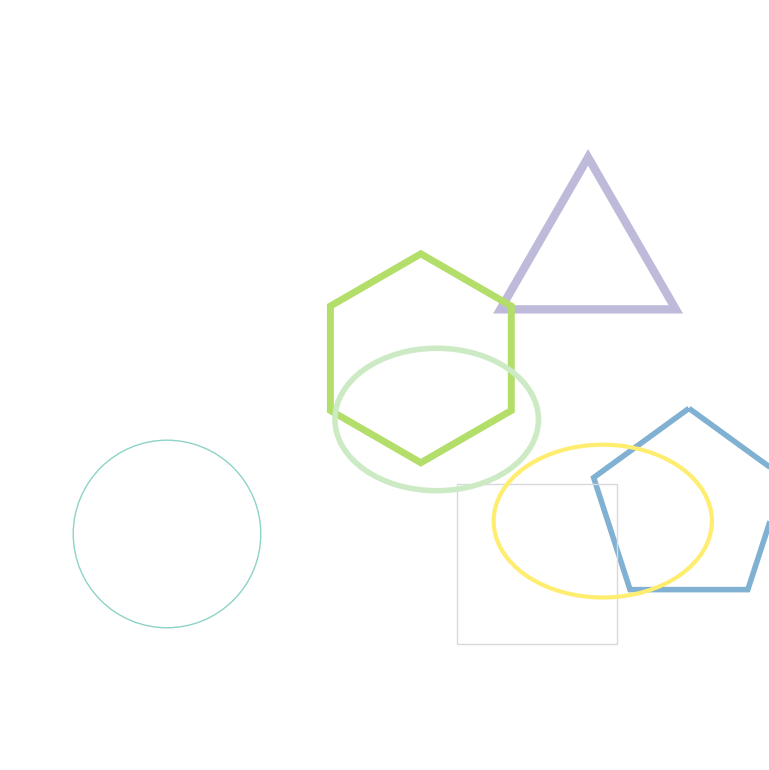[{"shape": "circle", "thickness": 0.5, "radius": 0.61, "center": [0.217, 0.307]}, {"shape": "triangle", "thickness": 3, "radius": 0.66, "center": [0.764, 0.664]}, {"shape": "pentagon", "thickness": 2, "radius": 0.65, "center": [0.895, 0.34]}, {"shape": "hexagon", "thickness": 2.5, "radius": 0.68, "center": [0.547, 0.535]}, {"shape": "square", "thickness": 0.5, "radius": 0.52, "center": [0.698, 0.268]}, {"shape": "oval", "thickness": 2, "radius": 0.66, "center": [0.567, 0.455]}, {"shape": "oval", "thickness": 1.5, "radius": 0.71, "center": [0.783, 0.323]}]